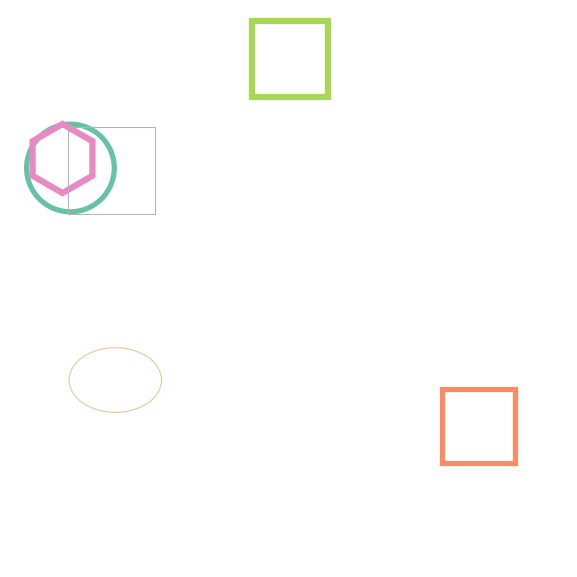[{"shape": "circle", "thickness": 2.5, "radius": 0.38, "center": [0.122, 0.708]}, {"shape": "square", "thickness": 2.5, "radius": 0.32, "center": [0.829, 0.261]}, {"shape": "hexagon", "thickness": 3, "radius": 0.3, "center": [0.108, 0.725]}, {"shape": "square", "thickness": 3, "radius": 0.33, "center": [0.501, 0.897]}, {"shape": "oval", "thickness": 0.5, "radius": 0.4, "center": [0.2, 0.341]}, {"shape": "square", "thickness": 0.5, "radius": 0.38, "center": [0.193, 0.703]}]